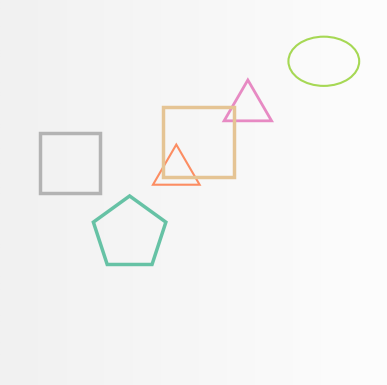[{"shape": "pentagon", "thickness": 2.5, "radius": 0.49, "center": [0.335, 0.393]}, {"shape": "triangle", "thickness": 1.5, "radius": 0.35, "center": [0.455, 0.555]}, {"shape": "triangle", "thickness": 2, "radius": 0.35, "center": [0.64, 0.721]}, {"shape": "oval", "thickness": 1.5, "radius": 0.46, "center": [0.836, 0.841]}, {"shape": "square", "thickness": 2.5, "radius": 0.46, "center": [0.513, 0.631]}, {"shape": "square", "thickness": 2.5, "radius": 0.39, "center": [0.18, 0.576]}]